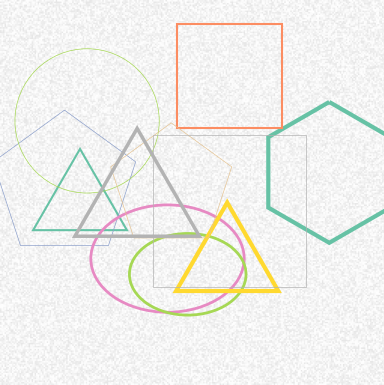[{"shape": "hexagon", "thickness": 3, "radius": 0.91, "center": [0.855, 0.552]}, {"shape": "triangle", "thickness": 1.5, "radius": 0.7, "center": [0.208, 0.473]}, {"shape": "square", "thickness": 1.5, "radius": 0.68, "center": [0.596, 0.802]}, {"shape": "pentagon", "thickness": 0.5, "radius": 0.97, "center": [0.167, 0.52]}, {"shape": "oval", "thickness": 2, "radius": 1.0, "center": [0.435, 0.328]}, {"shape": "oval", "thickness": 2, "radius": 0.76, "center": [0.488, 0.288]}, {"shape": "circle", "thickness": 0.5, "radius": 0.94, "center": [0.226, 0.686]}, {"shape": "triangle", "thickness": 3, "radius": 0.77, "center": [0.59, 0.321]}, {"shape": "pentagon", "thickness": 0.5, "radius": 0.83, "center": [0.445, 0.516]}, {"shape": "square", "thickness": 0.5, "radius": 0.99, "center": [0.596, 0.452]}, {"shape": "triangle", "thickness": 2.5, "radius": 0.93, "center": [0.356, 0.48]}]